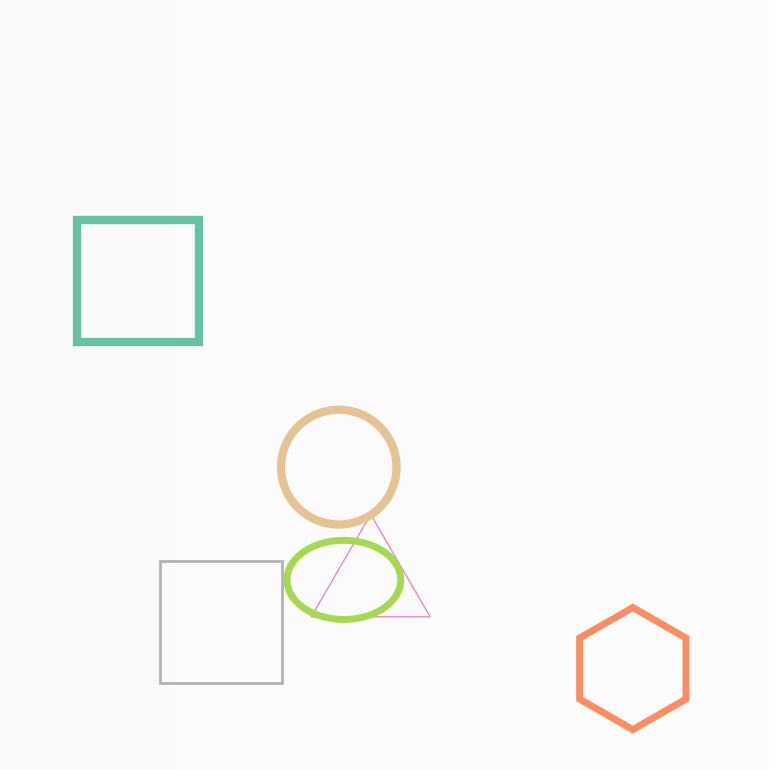[{"shape": "square", "thickness": 3, "radius": 0.4, "center": [0.178, 0.636]}, {"shape": "hexagon", "thickness": 2.5, "radius": 0.4, "center": [0.817, 0.132]}, {"shape": "triangle", "thickness": 0.5, "radius": 0.44, "center": [0.478, 0.243]}, {"shape": "oval", "thickness": 2.5, "radius": 0.37, "center": [0.444, 0.247]}, {"shape": "circle", "thickness": 3, "radius": 0.37, "center": [0.437, 0.393]}, {"shape": "square", "thickness": 1, "radius": 0.39, "center": [0.286, 0.192]}]